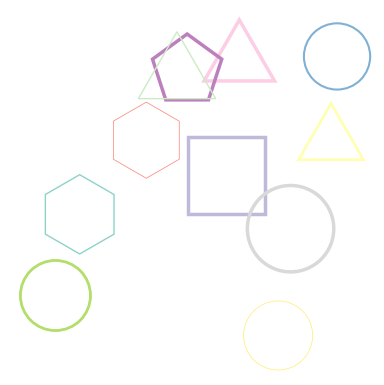[{"shape": "hexagon", "thickness": 1, "radius": 0.51, "center": [0.207, 0.443]}, {"shape": "triangle", "thickness": 2, "radius": 0.49, "center": [0.86, 0.634]}, {"shape": "square", "thickness": 2.5, "radius": 0.5, "center": [0.588, 0.545]}, {"shape": "hexagon", "thickness": 0.5, "radius": 0.49, "center": [0.38, 0.636]}, {"shape": "circle", "thickness": 1.5, "radius": 0.43, "center": [0.875, 0.853]}, {"shape": "circle", "thickness": 2, "radius": 0.46, "center": [0.144, 0.232]}, {"shape": "triangle", "thickness": 2.5, "radius": 0.53, "center": [0.622, 0.843]}, {"shape": "circle", "thickness": 2.5, "radius": 0.56, "center": [0.755, 0.406]}, {"shape": "pentagon", "thickness": 2.5, "radius": 0.47, "center": [0.486, 0.817]}, {"shape": "triangle", "thickness": 1, "radius": 0.58, "center": [0.46, 0.802]}, {"shape": "circle", "thickness": 0.5, "radius": 0.45, "center": [0.722, 0.129]}]